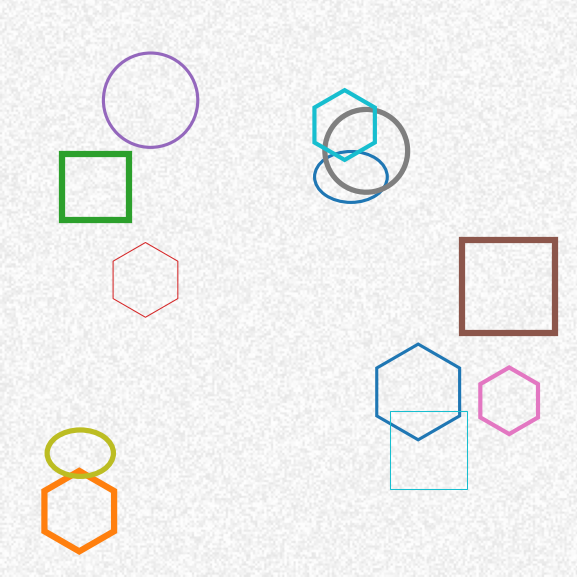[{"shape": "oval", "thickness": 1.5, "radius": 0.31, "center": [0.608, 0.693]}, {"shape": "hexagon", "thickness": 1.5, "radius": 0.41, "center": [0.724, 0.32]}, {"shape": "hexagon", "thickness": 3, "radius": 0.35, "center": [0.137, 0.114]}, {"shape": "square", "thickness": 3, "radius": 0.29, "center": [0.165, 0.675]}, {"shape": "hexagon", "thickness": 0.5, "radius": 0.32, "center": [0.252, 0.514]}, {"shape": "circle", "thickness": 1.5, "radius": 0.41, "center": [0.261, 0.826]}, {"shape": "square", "thickness": 3, "radius": 0.4, "center": [0.88, 0.503]}, {"shape": "hexagon", "thickness": 2, "radius": 0.29, "center": [0.882, 0.305]}, {"shape": "circle", "thickness": 2.5, "radius": 0.36, "center": [0.634, 0.738]}, {"shape": "oval", "thickness": 2.5, "radius": 0.29, "center": [0.139, 0.214]}, {"shape": "hexagon", "thickness": 2, "radius": 0.3, "center": [0.597, 0.783]}, {"shape": "square", "thickness": 0.5, "radius": 0.34, "center": [0.742, 0.22]}]